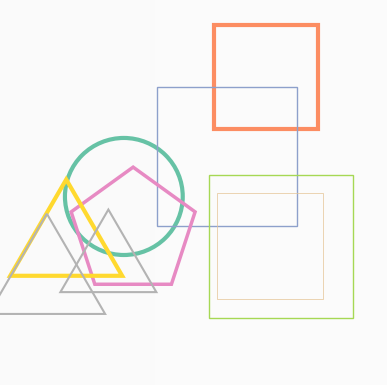[{"shape": "circle", "thickness": 3, "radius": 0.76, "center": [0.32, 0.49]}, {"shape": "square", "thickness": 3, "radius": 0.67, "center": [0.686, 0.801]}, {"shape": "square", "thickness": 1, "radius": 0.9, "center": [0.586, 0.594]}, {"shape": "pentagon", "thickness": 2.5, "radius": 0.84, "center": [0.344, 0.398]}, {"shape": "square", "thickness": 1, "radius": 0.93, "center": [0.724, 0.36]}, {"shape": "triangle", "thickness": 3, "radius": 0.83, "center": [0.171, 0.367]}, {"shape": "square", "thickness": 0.5, "radius": 0.68, "center": [0.697, 0.361]}, {"shape": "triangle", "thickness": 1.5, "radius": 0.71, "center": [0.28, 0.313]}, {"shape": "triangle", "thickness": 1.5, "radius": 0.87, "center": [0.121, 0.271]}]